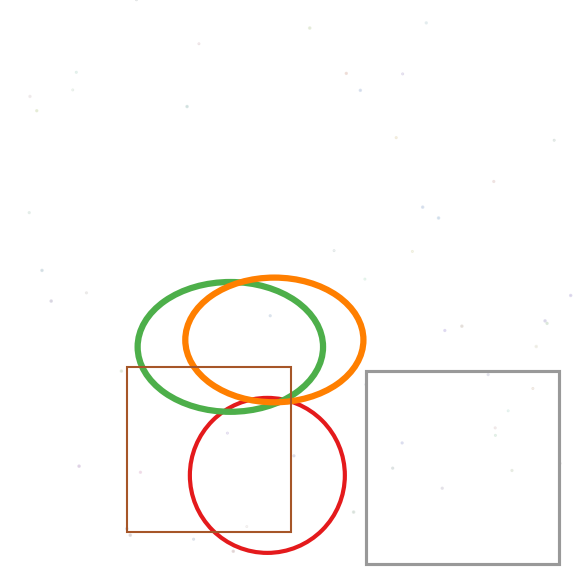[{"shape": "circle", "thickness": 2, "radius": 0.67, "center": [0.463, 0.176]}, {"shape": "oval", "thickness": 3, "radius": 0.8, "center": [0.399, 0.398]}, {"shape": "oval", "thickness": 3, "radius": 0.77, "center": [0.475, 0.41]}, {"shape": "square", "thickness": 1, "radius": 0.71, "center": [0.362, 0.221]}, {"shape": "square", "thickness": 1.5, "radius": 0.84, "center": [0.8, 0.19]}]